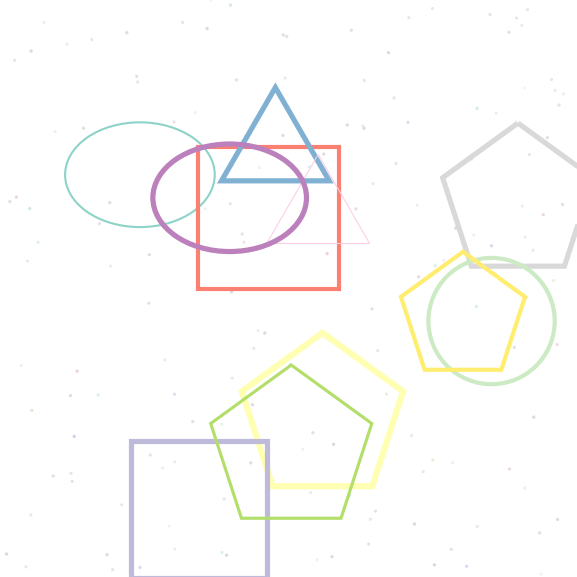[{"shape": "oval", "thickness": 1, "radius": 0.65, "center": [0.242, 0.697]}, {"shape": "pentagon", "thickness": 3, "radius": 0.73, "center": [0.558, 0.276]}, {"shape": "square", "thickness": 2.5, "radius": 0.59, "center": [0.345, 0.117]}, {"shape": "square", "thickness": 2, "radius": 0.61, "center": [0.464, 0.622]}, {"shape": "triangle", "thickness": 2.5, "radius": 0.54, "center": [0.477, 0.74]}, {"shape": "pentagon", "thickness": 1.5, "radius": 0.73, "center": [0.504, 0.22]}, {"shape": "triangle", "thickness": 0.5, "radius": 0.51, "center": [0.551, 0.629]}, {"shape": "pentagon", "thickness": 2.5, "radius": 0.69, "center": [0.897, 0.649]}, {"shape": "oval", "thickness": 2.5, "radius": 0.67, "center": [0.398, 0.657]}, {"shape": "circle", "thickness": 2, "radius": 0.55, "center": [0.851, 0.443]}, {"shape": "pentagon", "thickness": 2, "radius": 0.56, "center": [0.802, 0.45]}]